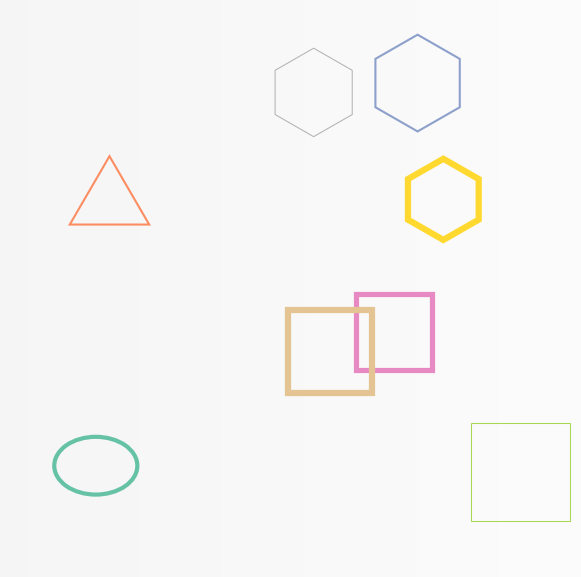[{"shape": "oval", "thickness": 2, "radius": 0.36, "center": [0.165, 0.193]}, {"shape": "triangle", "thickness": 1, "radius": 0.39, "center": [0.188, 0.65]}, {"shape": "hexagon", "thickness": 1, "radius": 0.42, "center": [0.718, 0.855]}, {"shape": "square", "thickness": 2.5, "radius": 0.33, "center": [0.678, 0.424]}, {"shape": "square", "thickness": 0.5, "radius": 0.42, "center": [0.896, 0.182]}, {"shape": "hexagon", "thickness": 3, "radius": 0.35, "center": [0.763, 0.654]}, {"shape": "square", "thickness": 3, "radius": 0.36, "center": [0.567, 0.391]}, {"shape": "hexagon", "thickness": 0.5, "radius": 0.38, "center": [0.54, 0.839]}]